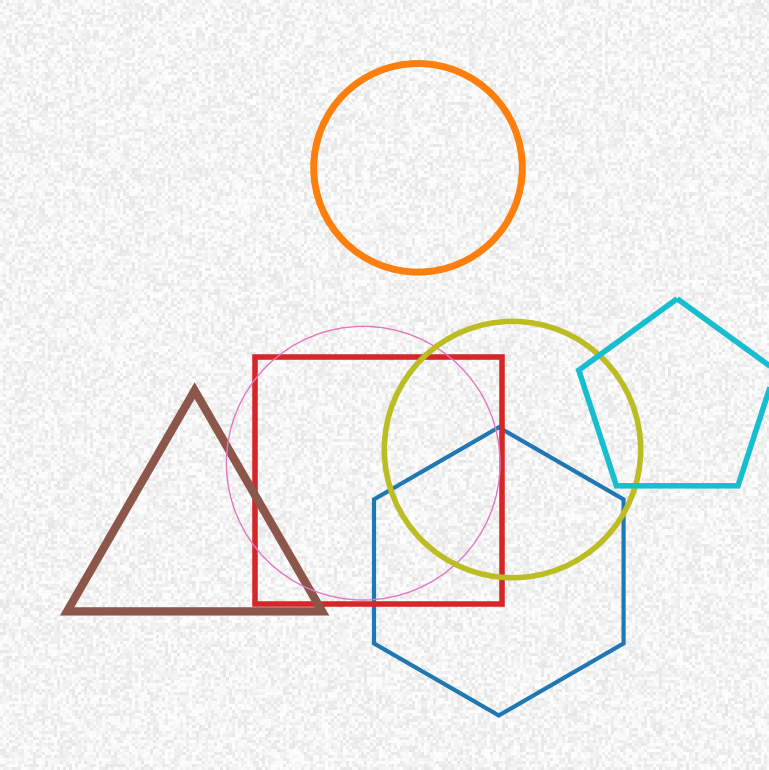[{"shape": "hexagon", "thickness": 1.5, "radius": 0.94, "center": [0.648, 0.258]}, {"shape": "circle", "thickness": 2.5, "radius": 0.68, "center": [0.543, 0.782]}, {"shape": "square", "thickness": 2, "radius": 0.8, "center": [0.491, 0.376]}, {"shape": "triangle", "thickness": 3, "radius": 0.96, "center": [0.253, 0.302]}, {"shape": "circle", "thickness": 0.5, "radius": 0.89, "center": [0.472, 0.398]}, {"shape": "circle", "thickness": 2, "radius": 0.83, "center": [0.666, 0.416]}, {"shape": "pentagon", "thickness": 2, "radius": 0.67, "center": [0.879, 0.478]}]